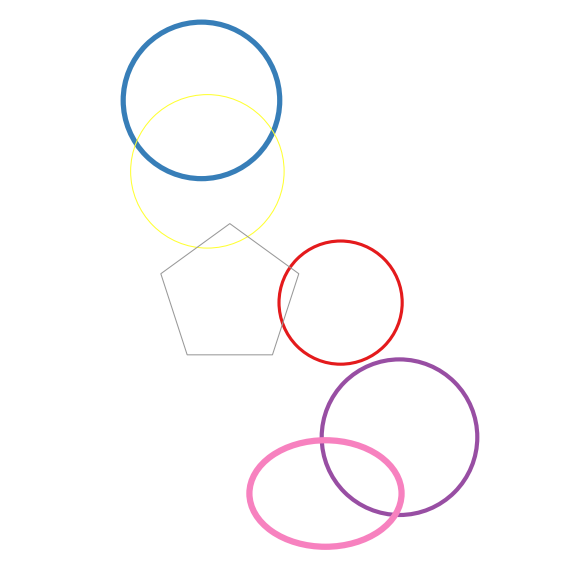[{"shape": "circle", "thickness": 1.5, "radius": 0.53, "center": [0.59, 0.475]}, {"shape": "circle", "thickness": 2.5, "radius": 0.68, "center": [0.349, 0.825]}, {"shape": "circle", "thickness": 2, "radius": 0.67, "center": [0.692, 0.242]}, {"shape": "circle", "thickness": 0.5, "radius": 0.66, "center": [0.359, 0.702]}, {"shape": "oval", "thickness": 3, "radius": 0.66, "center": [0.564, 0.145]}, {"shape": "pentagon", "thickness": 0.5, "radius": 0.63, "center": [0.398, 0.486]}]